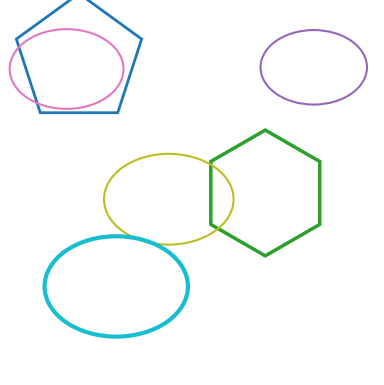[{"shape": "pentagon", "thickness": 2, "radius": 0.86, "center": [0.205, 0.846]}, {"shape": "hexagon", "thickness": 2.5, "radius": 0.82, "center": [0.689, 0.499]}, {"shape": "oval", "thickness": 1.5, "radius": 0.69, "center": [0.815, 0.825]}, {"shape": "oval", "thickness": 1.5, "radius": 0.74, "center": [0.173, 0.821]}, {"shape": "oval", "thickness": 1.5, "radius": 0.84, "center": [0.438, 0.483]}, {"shape": "oval", "thickness": 3, "radius": 0.93, "center": [0.302, 0.256]}]